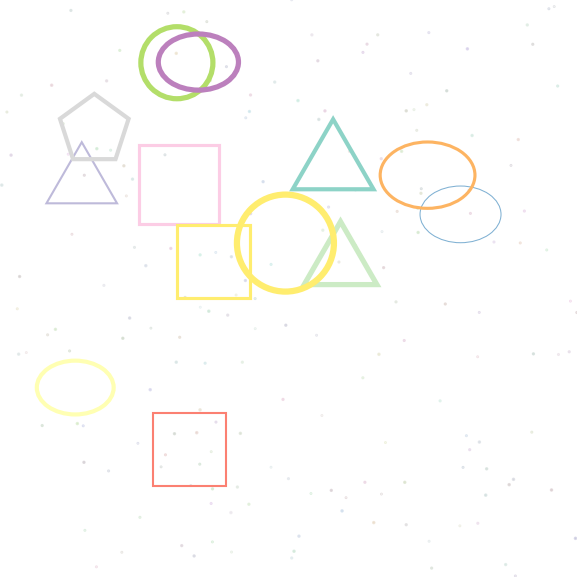[{"shape": "triangle", "thickness": 2, "radius": 0.4, "center": [0.577, 0.712]}, {"shape": "oval", "thickness": 2, "radius": 0.33, "center": [0.13, 0.328]}, {"shape": "triangle", "thickness": 1, "radius": 0.35, "center": [0.142, 0.682]}, {"shape": "square", "thickness": 1, "radius": 0.31, "center": [0.328, 0.221]}, {"shape": "oval", "thickness": 0.5, "radius": 0.35, "center": [0.797, 0.628]}, {"shape": "oval", "thickness": 1.5, "radius": 0.41, "center": [0.74, 0.696]}, {"shape": "circle", "thickness": 2.5, "radius": 0.31, "center": [0.306, 0.891]}, {"shape": "square", "thickness": 1.5, "radius": 0.34, "center": [0.31, 0.68]}, {"shape": "pentagon", "thickness": 2, "radius": 0.31, "center": [0.163, 0.774]}, {"shape": "oval", "thickness": 2.5, "radius": 0.35, "center": [0.344, 0.892]}, {"shape": "triangle", "thickness": 2.5, "radius": 0.36, "center": [0.59, 0.543]}, {"shape": "square", "thickness": 1.5, "radius": 0.32, "center": [0.37, 0.546]}, {"shape": "circle", "thickness": 3, "radius": 0.42, "center": [0.494, 0.578]}]